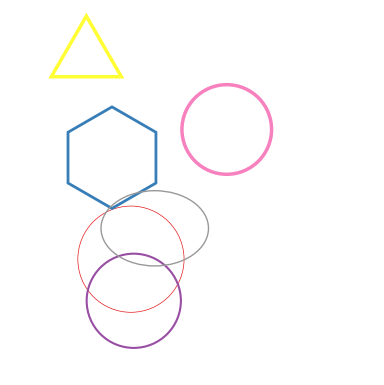[{"shape": "circle", "thickness": 0.5, "radius": 0.69, "center": [0.34, 0.327]}, {"shape": "hexagon", "thickness": 2, "radius": 0.66, "center": [0.291, 0.59]}, {"shape": "circle", "thickness": 1.5, "radius": 0.61, "center": [0.347, 0.219]}, {"shape": "triangle", "thickness": 2.5, "radius": 0.53, "center": [0.224, 0.853]}, {"shape": "circle", "thickness": 2.5, "radius": 0.58, "center": [0.589, 0.664]}, {"shape": "oval", "thickness": 1, "radius": 0.7, "center": [0.402, 0.407]}]